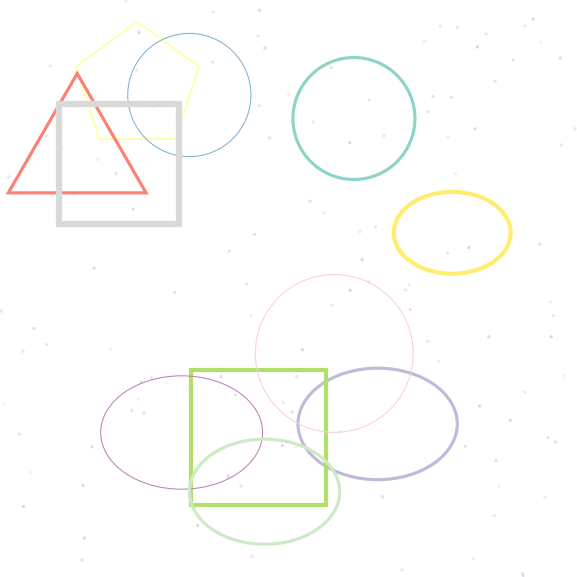[{"shape": "circle", "thickness": 1.5, "radius": 0.53, "center": [0.613, 0.794]}, {"shape": "pentagon", "thickness": 1, "radius": 0.56, "center": [0.238, 0.849]}, {"shape": "oval", "thickness": 1.5, "radius": 0.69, "center": [0.654, 0.265]}, {"shape": "triangle", "thickness": 1.5, "radius": 0.69, "center": [0.134, 0.734]}, {"shape": "circle", "thickness": 0.5, "radius": 0.53, "center": [0.328, 0.835]}, {"shape": "square", "thickness": 2, "radius": 0.59, "center": [0.448, 0.241]}, {"shape": "circle", "thickness": 0.5, "radius": 0.68, "center": [0.579, 0.387]}, {"shape": "square", "thickness": 3, "radius": 0.52, "center": [0.206, 0.715]}, {"shape": "oval", "thickness": 0.5, "radius": 0.7, "center": [0.315, 0.25]}, {"shape": "oval", "thickness": 1.5, "radius": 0.65, "center": [0.458, 0.148]}, {"shape": "oval", "thickness": 2, "radius": 0.51, "center": [0.783, 0.596]}]